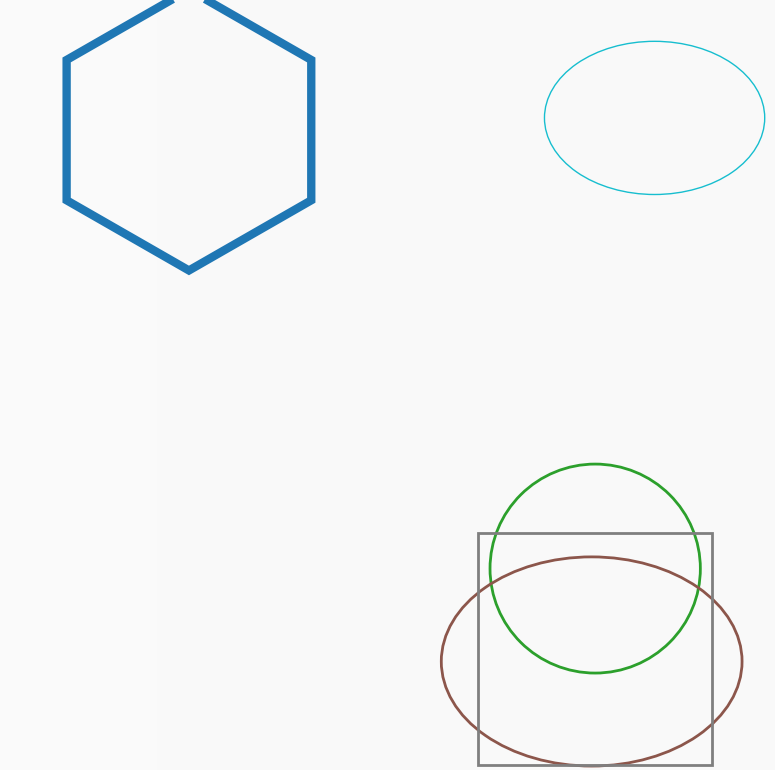[{"shape": "hexagon", "thickness": 3, "radius": 0.91, "center": [0.244, 0.831]}, {"shape": "circle", "thickness": 1, "radius": 0.68, "center": [0.768, 0.262]}, {"shape": "oval", "thickness": 1, "radius": 0.97, "center": [0.763, 0.141]}, {"shape": "square", "thickness": 1, "radius": 0.75, "center": [0.768, 0.157]}, {"shape": "oval", "thickness": 0.5, "radius": 0.71, "center": [0.845, 0.847]}]